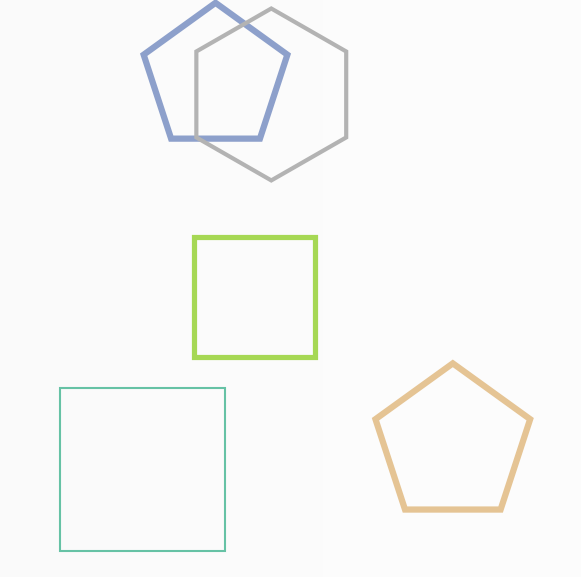[{"shape": "square", "thickness": 1, "radius": 0.71, "center": [0.245, 0.186]}, {"shape": "pentagon", "thickness": 3, "radius": 0.65, "center": [0.371, 0.864]}, {"shape": "square", "thickness": 2.5, "radius": 0.52, "center": [0.438, 0.484]}, {"shape": "pentagon", "thickness": 3, "radius": 0.7, "center": [0.779, 0.23]}, {"shape": "hexagon", "thickness": 2, "radius": 0.74, "center": [0.467, 0.836]}]